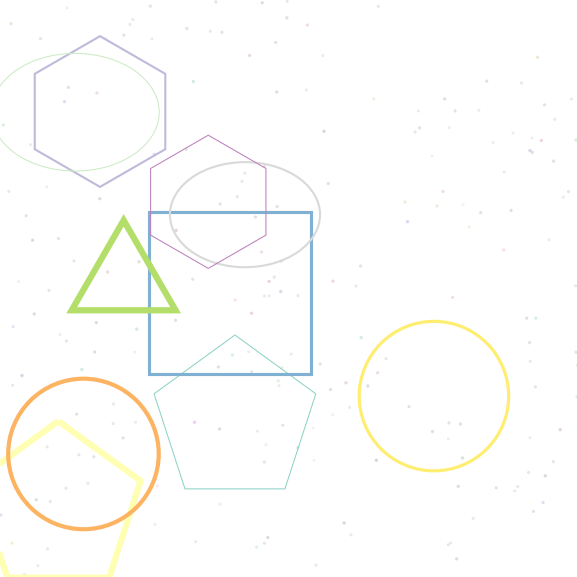[{"shape": "pentagon", "thickness": 0.5, "radius": 0.74, "center": [0.407, 0.272]}, {"shape": "pentagon", "thickness": 3, "radius": 0.75, "center": [0.101, 0.12]}, {"shape": "hexagon", "thickness": 1, "radius": 0.65, "center": [0.173, 0.806]}, {"shape": "square", "thickness": 1.5, "radius": 0.7, "center": [0.398, 0.491]}, {"shape": "circle", "thickness": 2, "radius": 0.65, "center": [0.145, 0.213]}, {"shape": "triangle", "thickness": 3, "radius": 0.52, "center": [0.214, 0.514]}, {"shape": "oval", "thickness": 1, "radius": 0.65, "center": [0.424, 0.627]}, {"shape": "hexagon", "thickness": 0.5, "radius": 0.58, "center": [0.361, 0.65]}, {"shape": "oval", "thickness": 0.5, "radius": 0.73, "center": [0.13, 0.805]}, {"shape": "circle", "thickness": 1.5, "radius": 0.65, "center": [0.751, 0.313]}]